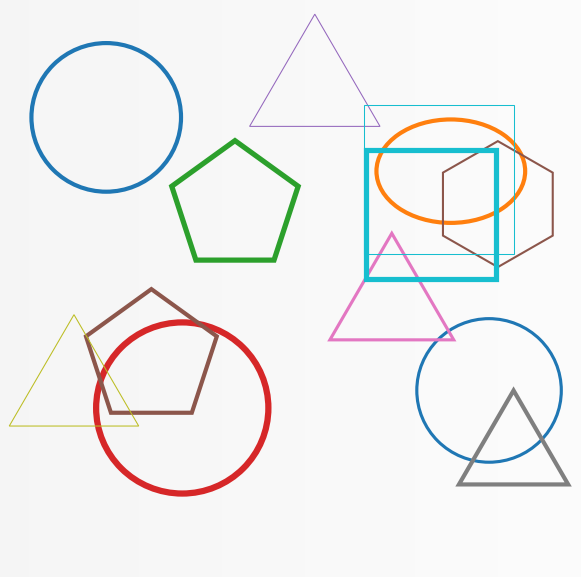[{"shape": "circle", "thickness": 2, "radius": 0.64, "center": [0.183, 0.796]}, {"shape": "circle", "thickness": 1.5, "radius": 0.62, "center": [0.841, 0.323]}, {"shape": "oval", "thickness": 2, "radius": 0.64, "center": [0.776, 0.703]}, {"shape": "pentagon", "thickness": 2.5, "radius": 0.57, "center": [0.404, 0.641]}, {"shape": "circle", "thickness": 3, "radius": 0.74, "center": [0.314, 0.293]}, {"shape": "triangle", "thickness": 0.5, "radius": 0.65, "center": [0.542, 0.845]}, {"shape": "hexagon", "thickness": 1, "radius": 0.55, "center": [0.857, 0.646]}, {"shape": "pentagon", "thickness": 2, "radius": 0.59, "center": [0.26, 0.38]}, {"shape": "triangle", "thickness": 1.5, "radius": 0.61, "center": [0.674, 0.472]}, {"shape": "triangle", "thickness": 2, "radius": 0.54, "center": [0.884, 0.215]}, {"shape": "triangle", "thickness": 0.5, "radius": 0.64, "center": [0.127, 0.326]}, {"shape": "square", "thickness": 0.5, "radius": 0.65, "center": [0.756, 0.688]}, {"shape": "square", "thickness": 2.5, "radius": 0.56, "center": [0.741, 0.627]}]